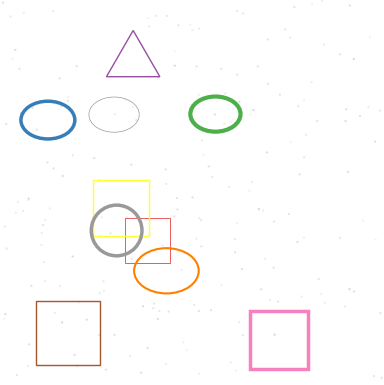[{"shape": "square", "thickness": 0.5, "radius": 0.29, "center": [0.384, 0.376]}, {"shape": "oval", "thickness": 2.5, "radius": 0.35, "center": [0.124, 0.688]}, {"shape": "oval", "thickness": 3, "radius": 0.33, "center": [0.56, 0.704]}, {"shape": "triangle", "thickness": 1, "radius": 0.4, "center": [0.346, 0.841]}, {"shape": "oval", "thickness": 1.5, "radius": 0.42, "center": [0.432, 0.297]}, {"shape": "square", "thickness": 1, "radius": 0.36, "center": [0.315, 0.46]}, {"shape": "square", "thickness": 1, "radius": 0.42, "center": [0.177, 0.134]}, {"shape": "square", "thickness": 2.5, "radius": 0.38, "center": [0.725, 0.118]}, {"shape": "circle", "thickness": 2.5, "radius": 0.33, "center": [0.303, 0.401]}, {"shape": "oval", "thickness": 0.5, "radius": 0.33, "center": [0.296, 0.702]}]